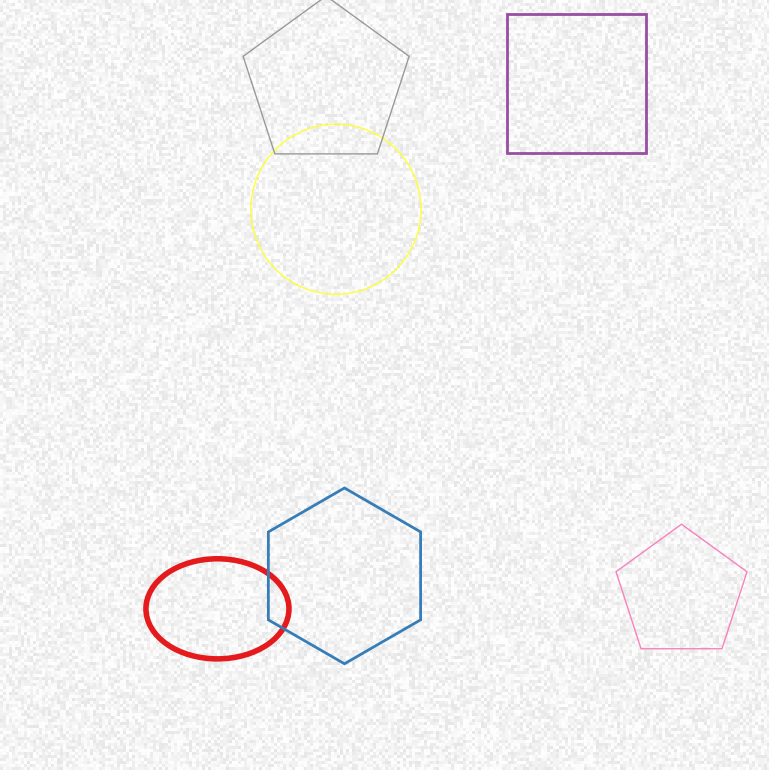[{"shape": "oval", "thickness": 2, "radius": 0.46, "center": [0.282, 0.209]}, {"shape": "hexagon", "thickness": 1, "radius": 0.57, "center": [0.447, 0.252]}, {"shape": "square", "thickness": 1, "radius": 0.45, "center": [0.748, 0.892]}, {"shape": "circle", "thickness": 0.5, "radius": 0.55, "center": [0.436, 0.728]}, {"shape": "pentagon", "thickness": 0.5, "radius": 0.45, "center": [0.885, 0.23]}, {"shape": "pentagon", "thickness": 0.5, "radius": 0.57, "center": [0.424, 0.892]}]